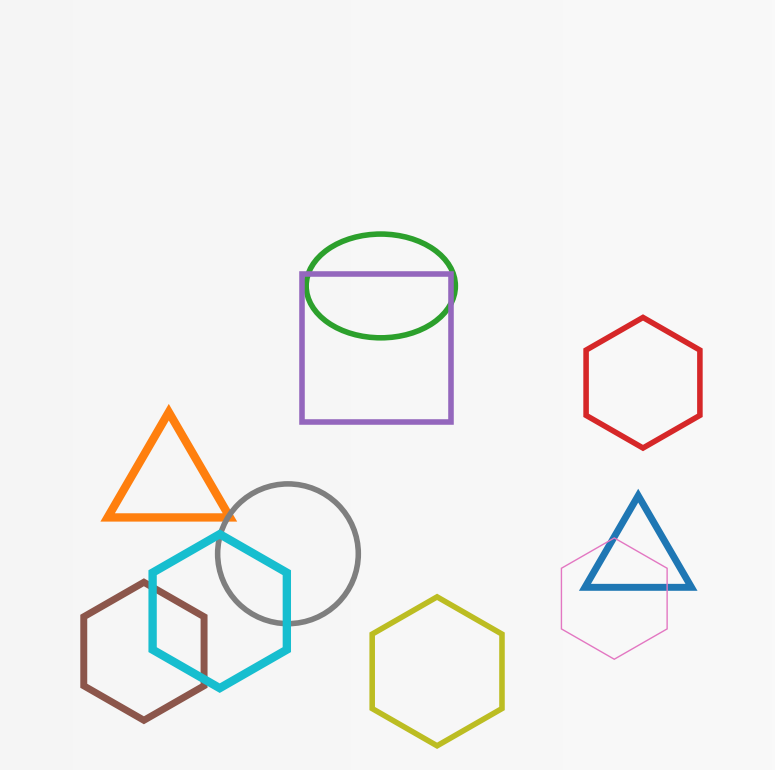[{"shape": "triangle", "thickness": 2.5, "radius": 0.4, "center": [0.824, 0.277]}, {"shape": "triangle", "thickness": 3, "radius": 0.46, "center": [0.218, 0.374]}, {"shape": "oval", "thickness": 2, "radius": 0.48, "center": [0.491, 0.629]}, {"shape": "hexagon", "thickness": 2, "radius": 0.42, "center": [0.83, 0.503]}, {"shape": "square", "thickness": 2, "radius": 0.48, "center": [0.486, 0.549]}, {"shape": "hexagon", "thickness": 2.5, "radius": 0.45, "center": [0.186, 0.154]}, {"shape": "hexagon", "thickness": 0.5, "radius": 0.39, "center": [0.793, 0.223]}, {"shape": "circle", "thickness": 2, "radius": 0.45, "center": [0.372, 0.281]}, {"shape": "hexagon", "thickness": 2, "radius": 0.48, "center": [0.564, 0.128]}, {"shape": "hexagon", "thickness": 3, "radius": 0.5, "center": [0.284, 0.206]}]